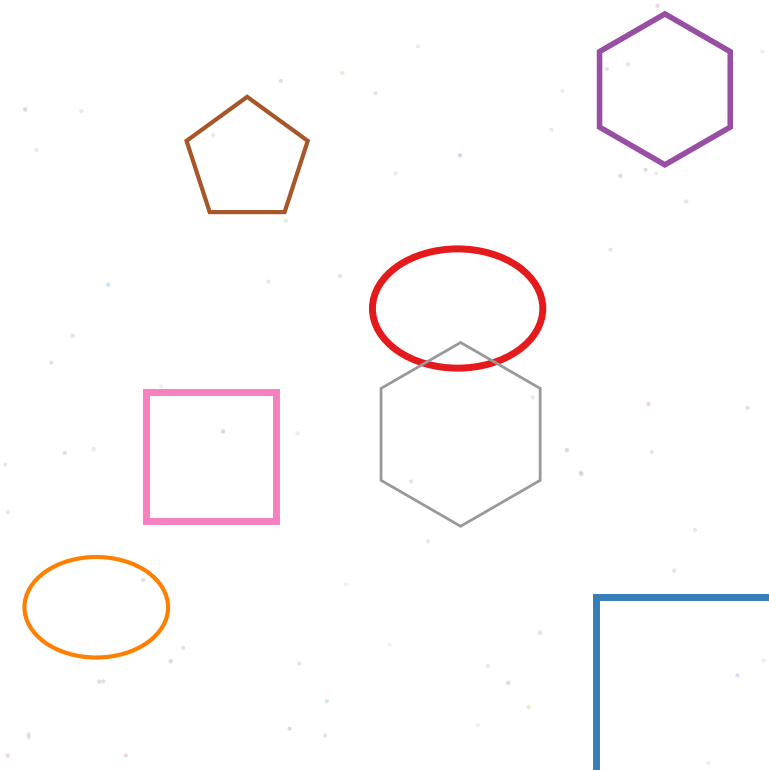[{"shape": "oval", "thickness": 2.5, "radius": 0.55, "center": [0.594, 0.599]}, {"shape": "square", "thickness": 2.5, "radius": 0.6, "center": [0.893, 0.106]}, {"shape": "hexagon", "thickness": 2, "radius": 0.49, "center": [0.863, 0.884]}, {"shape": "oval", "thickness": 1.5, "radius": 0.47, "center": [0.125, 0.211]}, {"shape": "pentagon", "thickness": 1.5, "radius": 0.41, "center": [0.321, 0.791]}, {"shape": "square", "thickness": 2.5, "radius": 0.42, "center": [0.274, 0.408]}, {"shape": "hexagon", "thickness": 1, "radius": 0.6, "center": [0.598, 0.436]}]